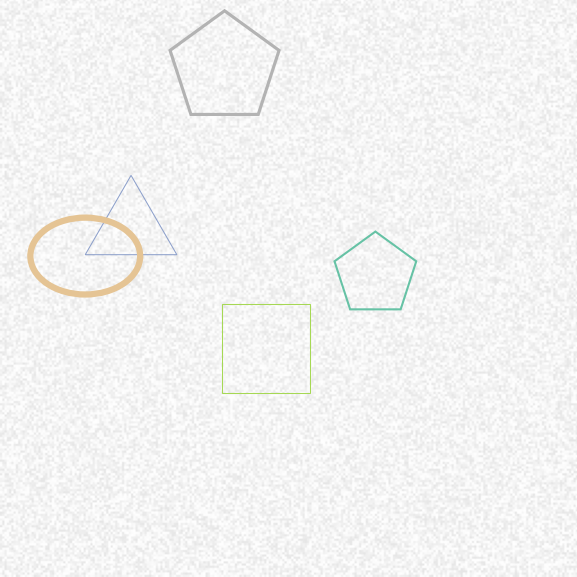[{"shape": "pentagon", "thickness": 1, "radius": 0.37, "center": [0.65, 0.524]}, {"shape": "triangle", "thickness": 0.5, "radius": 0.46, "center": [0.227, 0.604]}, {"shape": "square", "thickness": 0.5, "radius": 0.38, "center": [0.46, 0.396]}, {"shape": "oval", "thickness": 3, "radius": 0.48, "center": [0.148, 0.556]}, {"shape": "pentagon", "thickness": 1.5, "radius": 0.5, "center": [0.389, 0.881]}]